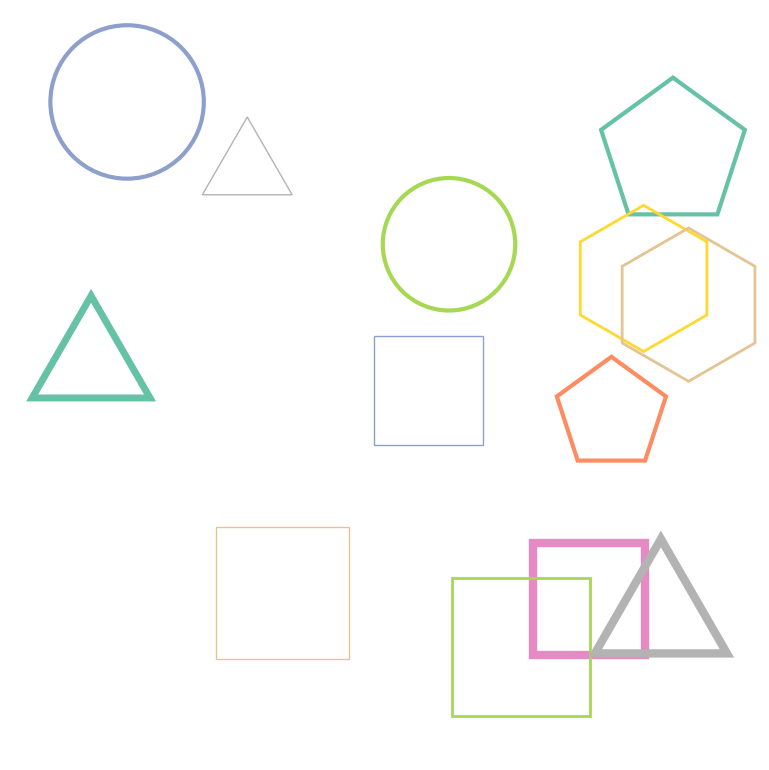[{"shape": "triangle", "thickness": 2.5, "radius": 0.44, "center": [0.118, 0.527]}, {"shape": "pentagon", "thickness": 1.5, "radius": 0.49, "center": [0.874, 0.801]}, {"shape": "pentagon", "thickness": 1.5, "radius": 0.37, "center": [0.794, 0.462]}, {"shape": "circle", "thickness": 1.5, "radius": 0.5, "center": [0.165, 0.868]}, {"shape": "square", "thickness": 0.5, "radius": 0.35, "center": [0.557, 0.492]}, {"shape": "square", "thickness": 3, "radius": 0.36, "center": [0.765, 0.222]}, {"shape": "circle", "thickness": 1.5, "radius": 0.43, "center": [0.583, 0.683]}, {"shape": "square", "thickness": 1, "radius": 0.45, "center": [0.677, 0.159]}, {"shape": "hexagon", "thickness": 1, "radius": 0.47, "center": [0.836, 0.638]}, {"shape": "square", "thickness": 0.5, "radius": 0.43, "center": [0.367, 0.23]}, {"shape": "hexagon", "thickness": 1, "radius": 0.5, "center": [0.894, 0.604]}, {"shape": "triangle", "thickness": 0.5, "radius": 0.34, "center": [0.321, 0.781]}, {"shape": "triangle", "thickness": 3, "radius": 0.5, "center": [0.858, 0.201]}]